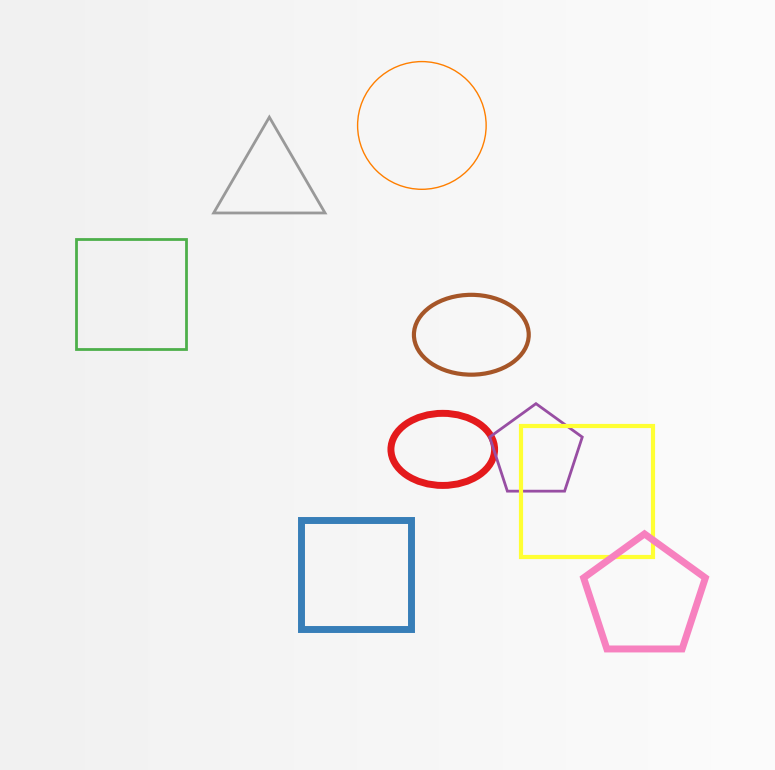[{"shape": "oval", "thickness": 2.5, "radius": 0.33, "center": [0.571, 0.416]}, {"shape": "square", "thickness": 2.5, "radius": 0.35, "center": [0.459, 0.253]}, {"shape": "square", "thickness": 1, "radius": 0.36, "center": [0.169, 0.618]}, {"shape": "pentagon", "thickness": 1, "radius": 0.31, "center": [0.692, 0.413]}, {"shape": "circle", "thickness": 0.5, "radius": 0.41, "center": [0.544, 0.837]}, {"shape": "square", "thickness": 1.5, "radius": 0.43, "center": [0.757, 0.362]}, {"shape": "oval", "thickness": 1.5, "radius": 0.37, "center": [0.608, 0.565]}, {"shape": "pentagon", "thickness": 2.5, "radius": 0.41, "center": [0.832, 0.224]}, {"shape": "triangle", "thickness": 1, "radius": 0.41, "center": [0.348, 0.765]}]